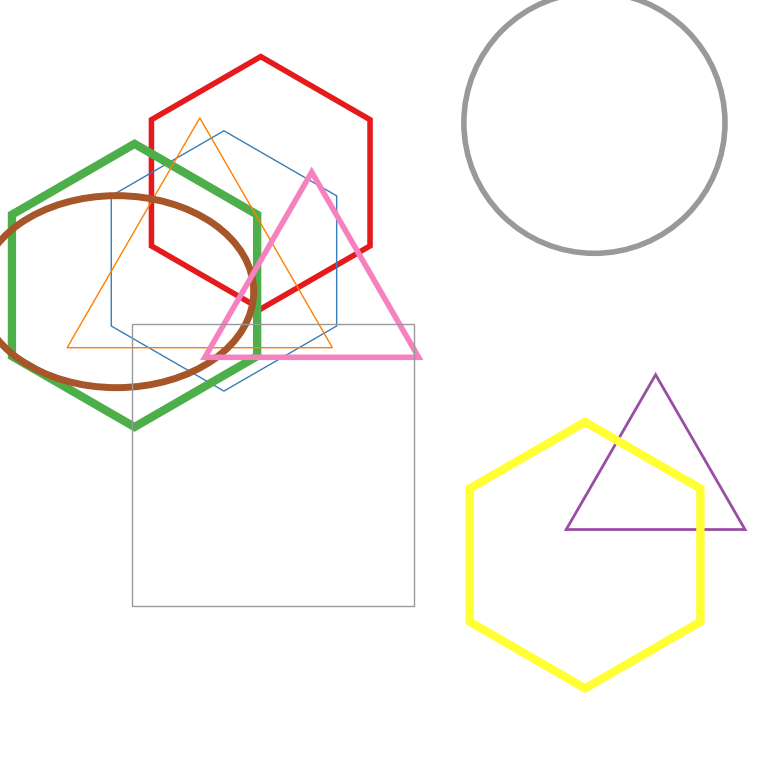[{"shape": "hexagon", "thickness": 2, "radius": 0.82, "center": [0.339, 0.763]}, {"shape": "hexagon", "thickness": 0.5, "radius": 0.85, "center": [0.291, 0.661]}, {"shape": "hexagon", "thickness": 3, "radius": 0.92, "center": [0.175, 0.629]}, {"shape": "triangle", "thickness": 1, "radius": 0.67, "center": [0.851, 0.379]}, {"shape": "triangle", "thickness": 0.5, "radius": 0.99, "center": [0.259, 0.648]}, {"shape": "hexagon", "thickness": 3, "radius": 0.86, "center": [0.76, 0.279]}, {"shape": "oval", "thickness": 2.5, "radius": 0.89, "center": [0.151, 0.621]}, {"shape": "triangle", "thickness": 2, "radius": 0.8, "center": [0.405, 0.616]}, {"shape": "circle", "thickness": 2, "radius": 0.85, "center": [0.772, 0.841]}, {"shape": "square", "thickness": 0.5, "radius": 0.92, "center": [0.354, 0.396]}]